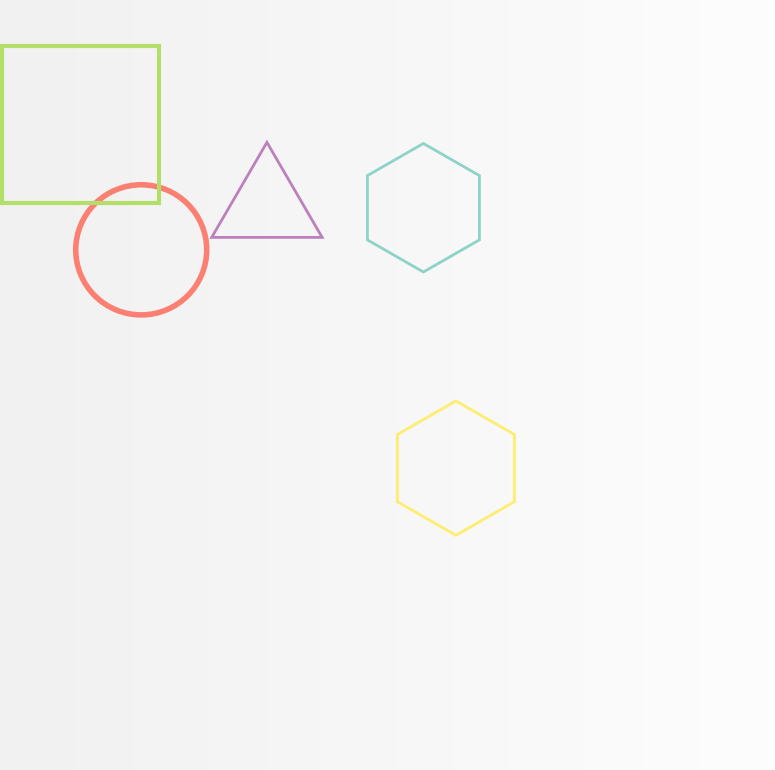[{"shape": "hexagon", "thickness": 1, "radius": 0.42, "center": [0.546, 0.73]}, {"shape": "circle", "thickness": 2, "radius": 0.42, "center": [0.182, 0.676]}, {"shape": "square", "thickness": 1.5, "radius": 0.51, "center": [0.103, 0.838]}, {"shape": "triangle", "thickness": 1, "radius": 0.41, "center": [0.344, 0.733]}, {"shape": "hexagon", "thickness": 1, "radius": 0.44, "center": [0.588, 0.392]}]